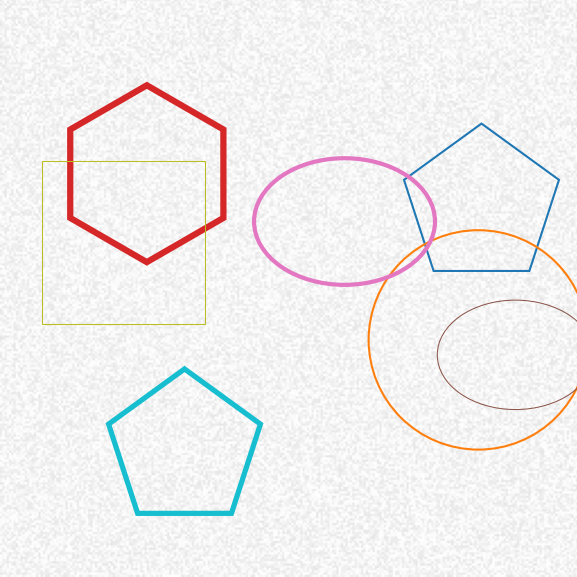[{"shape": "pentagon", "thickness": 1, "radius": 0.71, "center": [0.834, 0.644]}, {"shape": "circle", "thickness": 1, "radius": 0.95, "center": [0.828, 0.411]}, {"shape": "hexagon", "thickness": 3, "radius": 0.77, "center": [0.254, 0.698]}, {"shape": "oval", "thickness": 0.5, "radius": 0.68, "center": [0.893, 0.385]}, {"shape": "oval", "thickness": 2, "radius": 0.78, "center": [0.597, 0.616]}, {"shape": "square", "thickness": 0.5, "radius": 0.7, "center": [0.214, 0.579]}, {"shape": "pentagon", "thickness": 2.5, "radius": 0.69, "center": [0.32, 0.222]}]